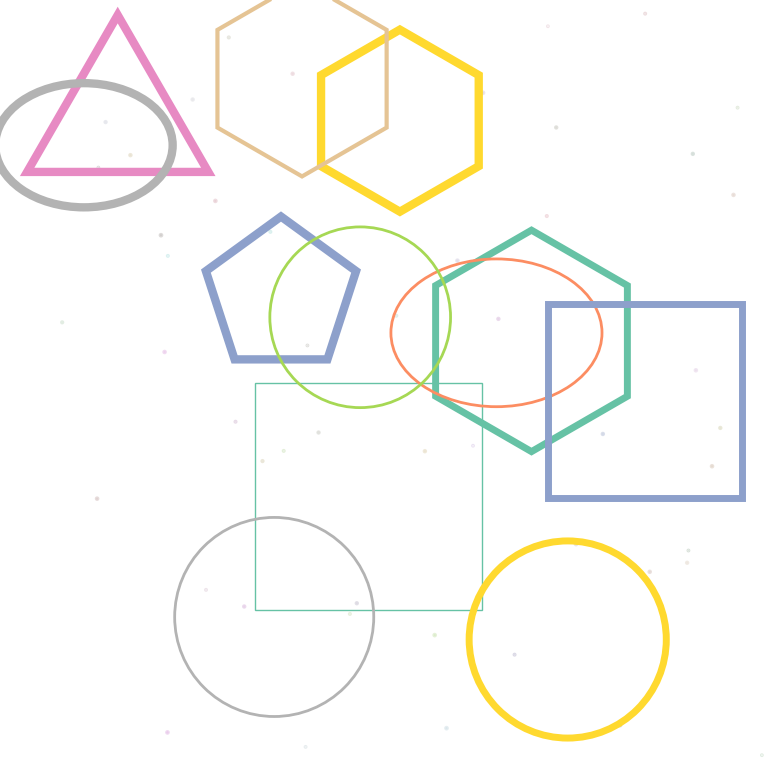[{"shape": "hexagon", "thickness": 2.5, "radius": 0.72, "center": [0.69, 0.557]}, {"shape": "square", "thickness": 0.5, "radius": 0.74, "center": [0.478, 0.355]}, {"shape": "oval", "thickness": 1, "radius": 0.69, "center": [0.645, 0.568]}, {"shape": "square", "thickness": 2.5, "radius": 0.63, "center": [0.838, 0.479]}, {"shape": "pentagon", "thickness": 3, "radius": 0.51, "center": [0.365, 0.616]}, {"shape": "triangle", "thickness": 3, "radius": 0.68, "center": [0.153, 0.845]}, {"shape": "circle", "thickness": 1, "radius": 0.59, "center": [0.468, 0.588]}, {"shape": "hexagon", "thickness": 3, "radius": 0.59, "center": [0.519, 0.843]}, {"shape": "circle", "thickness": 2.5, "radius": 0.64, "center": [0.737, 0.169]}, {"shape": "hexagon", "thickness": 1.5, "radius": 0.63, "center": [0.392, 0.898]}, {"shape": "oval", "thickness": 3, "radius": 0.58, "center": [0.109, 0.811]}, {"shape": "circle", "thickness": 1, "radius": 0.65, "center": [0.356, 0.199]}]